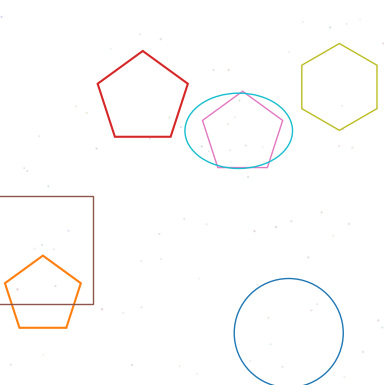[{"shape": "circle", "thickness": 1, "radius": 0.71, "center": [0.75, 0.135]}, {"shape": "pentagon", "thickness": 1.5, "radius": 0.52, "center": [0.111, 0.232]}, {"shape": "pentagon", "thickness": 1.5, "radius": 0.62, "center": [0.371, 0.744]}, {"shape": "square", "thickness": 1, "radius": 0.7, "center": [0.102, 0.35]}, {"shape": "pentagon", "thickness": 1, "radius": 0.55, "center": [0.63, 0.653]}, {"shape": "hexagon", "thickness": 1, "radius": 0.56, "center": [0.882, 0.774]}, {"shape": "oval", "thickness": 1, "radius": 0.7, "center": [0.62, 0.66]}]